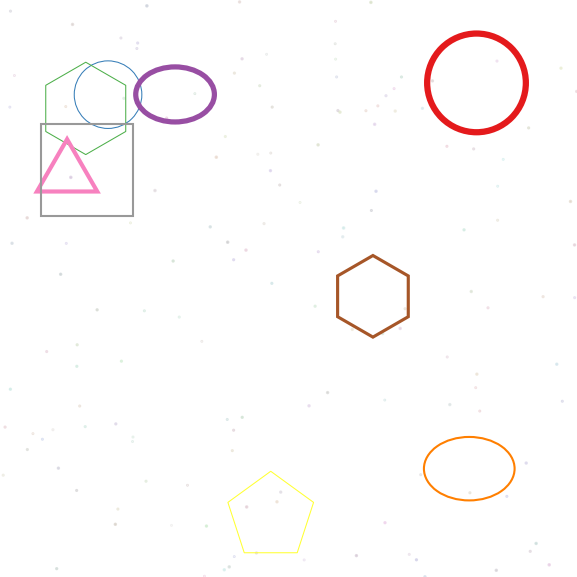[{"shape": "circle", "thickness": 3, "radius": 0.43, "center": [0.825, 0.856]}, {"shape": "circle", "thickness": 0.5, "radius": 0.29, "center": [0.187, 0.835]}, {"shape": "hexagon", "thickness": 0.5, "radius": 0.4, "center": [0.148, 0.811]}, {"shape": "oval", "thickness": 2.5, "radius": 0.34, "center": [0.303, 0.836]}, {"shape": "oval", "thickness": 1, "radius": 0.39, "center": [0.813, 0.188]}, {"shape": "pentagon", "thickness": 0.5, "radius": 0.39, "center": [0.469, 0.105]}, {"shape": "hexagon", "thickness": 1.5, "radius": 0.35, "center": [0.646, 0.486]}, {"shape": "triangle", "thickness": 2, "radius": 0.3, "center": [0.116, 0.698]}, {"shape": "square", "thickness": 1, "radius": 0.4, "center": [0.15, 0.705]}]